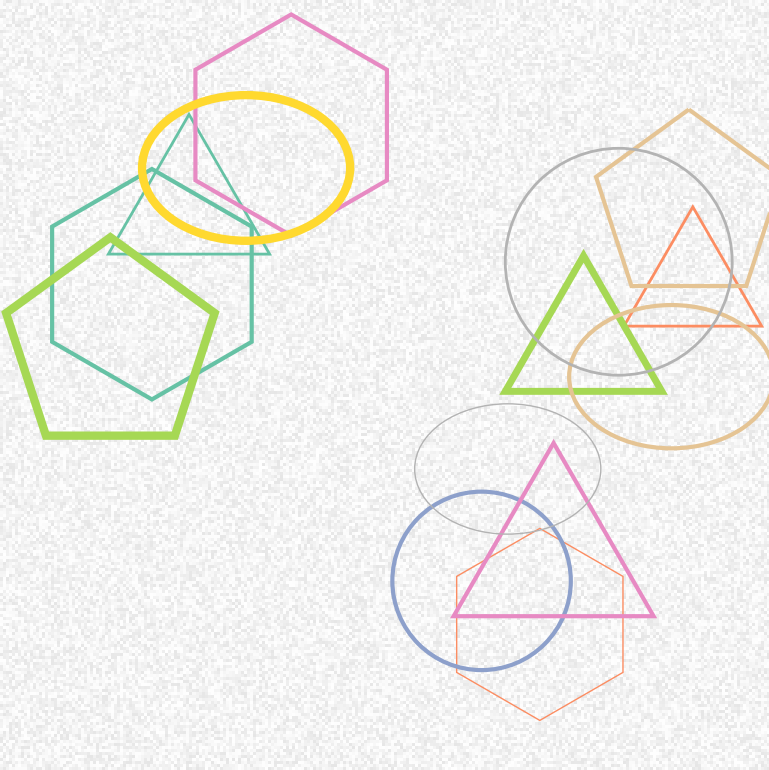[{"shape": "hexagon", "thickness": 1.5, "radius": 0.75, "center": [0.197, 0.631]}, {"shape": "triangle", "thickness": 1, "radius": 0.6, "center": [0.245, 0.73]}, {"shape": "hexagon", "thickness": 0.5, "radius": 0.62, "center": [0.701, 0.189]}, {"shape": "triangle", "thickness": 1, "radius": 0.52, "center": [0.9, 0.628]}, {"shape": "circle", "thickness": 1.5, "radius": 0.58, "center": [0.625, 0.246]}, {"shape": "hexagon", "thickness": 1.5, "radius": 0.72, "center": [0.378, 0.838]}, {"shape": "triangle", "thickness": 1.5, "radius": 0.75, "center": [0.719, 0.275]}, {"shape": "pentagon", "thickness": 3, "radius": 0.71, "center": [0.143, 0.549]}, {"shape": "triangle", "thickness": 2.5, "radius": 0.59, "center": [0.758, 0.55]}, {"shape": "oval", "thickness": 3, "radius": 0.68, "center": [0.32, 0.782]}, {"shape": "pentagon", "thickness": 1.5, "radius": 0.63, "center": [0.895, 0.731]}, {"shape": "oval", "thickness": 1.5, "radius": 0.66, "center": [0.872, 0.511]}, {"shape": "oval", "thickness": 0.5, "radius": 0.6, "center": [0.659, 0.391]}, {"shape": "circle", "thickness": 1, "radius": 0.74, "center": [0.804, 0.66]}]